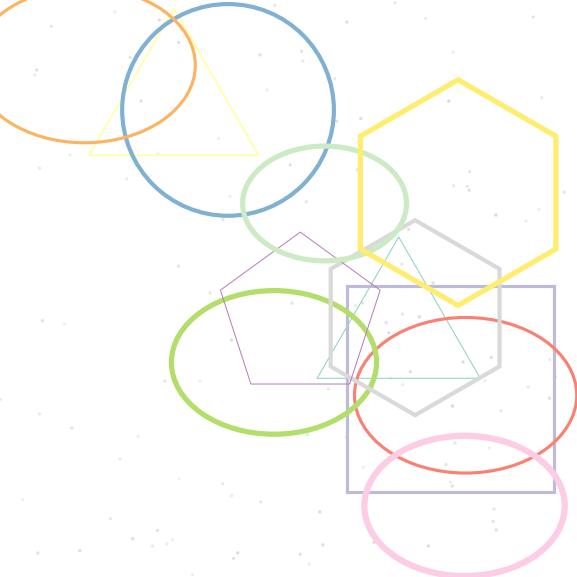[{"shape": "triangle", "thickness": 0.5, "radius": 0.82, "center": [0.69, 0.426]}, {"shape": "triangle", "thickness": 1, "radius": 0.85, "center": [0.301, 0.815]}, {"shape": "square", "thickness": 1.5, "radius": 0.9, "center": [0.78, 0.326]}, {"shape": "oval", "thickness": 1.5, "radius": 0.96, "center": [0.806, 0.315]}, {"shape": "circle", "thickness": 2, "radius": 0.92, "center": [0.395, 0.809]}, {"shape": "oval", "thickness": 1.5, "radius": 0.96, "center": [0.146, 0.886]}, {"shape": "oval", "thickness": 2.5, "radius": 0.89, "center": [0.474, 0.372]}, {"shape": "oval", "thickness": 3, "radius": 0.87, "center": [0.804, 0.123]}, {"shape": "hexagon", "thickness": 2, "radius": 0.84, "center": [0.719, 0.449]}, {"shape": "pentagon", "thickness": 0.5, "radius": 0.73, "center": [0.52, 0.452]}, {"shape": "oval", "thickness": 2.5, "radius": 0.71, "center": [0.562, 0.647]}, {"shape": "hexagon", "thickness": 2.5, "radius": 0.98, "center": [0.793, 0.666]}]